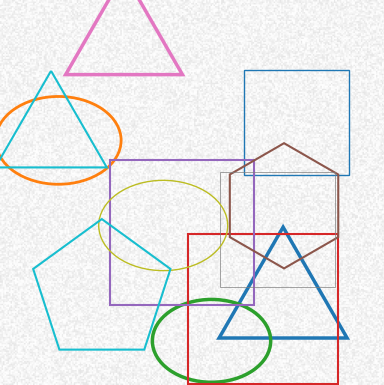[{"shape": "square", "thickness": 1, "radius": 0.68, "center": [0.77, 0.683]}, {"shape": "triangle", "thickness": 2.5, "radius": 0.96, "center": [0.735, 0.218]}, {"shape": "oval", "thickness": 2, "radius": 0.81, "center": [0.152, 0.635]}, {"shape": "oval", "thickness": 2.5, "radius": 0.77, "center": [0.549, 0.115]}, {"shape": "square", "thickness": 1.5, "radius": 0.97, "center": [0.682, 0.197]}, {"shape": "square", "thickness": 1.5, "radius": 0.94, "center": [0.473, 0.396]}, {"shape": "hexagon", "thickness": 1.5, "radius": 0.81, "center": [0.738, 0.465]}, {"shape": "triangle", "thickness": 2.5, "radius": 0.88, "center": [0.322, 0.894]}, {"shape": "square", "thickness": 0.5, "radius": 0.75, "center": [0.721, 0.404]}, {"shape": "oval", "thickness": 1, "radius": 0.84, "center": [0.424, 0.414]}, {"shape": "pentagon", "thickness": 1.5, "radius": 0.94, "center": [0.264, 0.244]}, {"shape": "triangle", "thickness": 1.5, "radius": 0.84, "center": [0.133, 0.649]}]